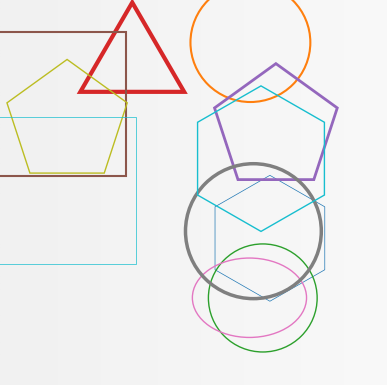[{"shape": "hexagon", "thickness": 0.5, "radius": 0.82, "center": [0.697, 0.381]}, {"shape": "circle", "thickness": 1.5, "radius": 0.77, "center": [0.646, 0.89]}, {"shape": "circle", "thickness": 1, "radius": 0.7, "center": [0.678, 0.226]}, {"shape": "triangle", "thickness": 3, "radius": 0.77, "center": [0.341, 0.839]}, {"shape": "pentagon", "thickness": 2, "radius": 0.83, "center": [0.712, 0.668]}, {"shape": "square", "thickness": 1.5, "radius": 0.94, "center": [0.139, 0.73]}, {"shape": "oval", "thickness": 1, "radius": 0.74, "center": [0.644, 0.227]}, {"shape": "circle", "thickness": 2.5, "radius": 0.88, "center": [0.654, 0.4]}, {"shape": "pentagon", "thickness": 1, "radius": 0.82, "center": [0.173, 0.682]}, {"shape": "hexagon", "thickness": 1, "radius": 0.94, "center": [0.674, 0.588]}, {"shape": "square", "thickness": 0.5, "radius": 0.95, "center": [0.161, 0.506]}]